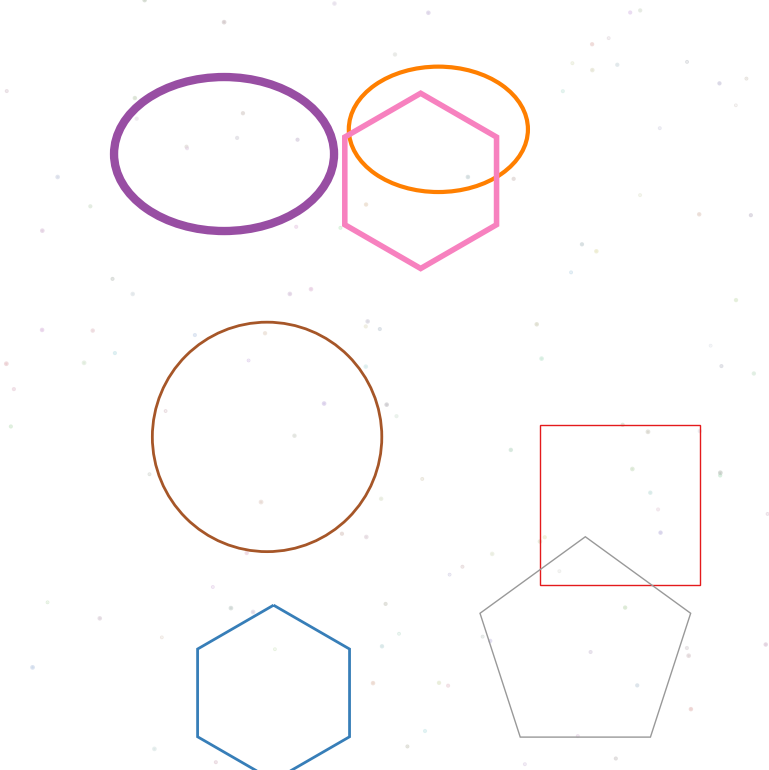[{"shape": "square", "thickness": 0.5, "radius": 0.52, "center": [0.806, 0.345]}, {"shape": "hexagon", "thickness": 1, "radius": 0.57, "center": [0.355, 0.1]}, {"shape": "oval", "thickness": 3, "radius": 0.71, "center": [0.291, 0.8]}, {"shape": "oval", "thickness": 1.5, "radius": 0.58, "center": [0.569, 0.832]}, {"shape": "circle", "thickness": 1, "radius": 0.74, "center": [0.347, 0.433]}, {"shape": "hexagon", "thickness": 2, "radius": 0.57, "center": [0.546, 0.765]}, {"shape": "pentagon", "thickness": 0.5, "radius": 0.72, "center": [0.76, 0.159]}]